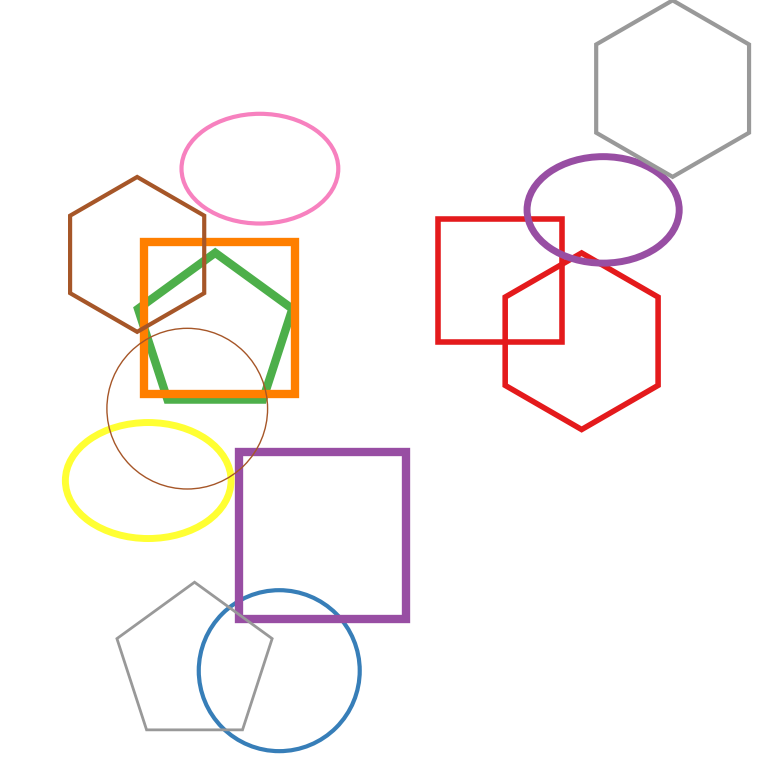[{"shape": "hexagon", "thickness": 2, "radius": 0.57, "center": [0.755, 0.557]}, {"shape": "square", "thickness": 2, "radius": 0.4, "center": [0.649, 0.636]}, {"shape": "circle", "thickness": 1.5, "radius": 0.52, "center": [0.363, 0.129]}, {"shape": "pentagon", "thickness": 3, "radius": 0.53, "center": [0.279, 0.566]}, {"shape": "square", "thickness": 3, "radius": 0.54, "center": [0.419, 0.304]}, {"shape": "oval", "thickness": 2.5, "radius": 0.49, "center": [0.783, 0.727]}, {"shape": "square", "thickness": 3, "radius": 0.49, "center": [0.285, 0.587]}, {"shape": "oval", "thickness": 2.5, "radius": 0.54, "center": [0.193, 0.376]}, {"shape": "hexagon", "thickness": 1.5, "radius": 0.5, "center": [0.178, 0.67]}, {"shape": "circle", "thickness": 0.5, "radius": 0.52, "center": [0.243, 0.469]}, {"shape": "oval", "thickness": 1.5, "radius": 0.51, "center": [0.338, 0.781]}, {"shape": "pentagon", "thickness": 1, "radius": 0.53, "center": [0.253, 0.138]}, {"shape": "hexagon", "thickness": 1.5, "radius": 0.57, "center": [0.874, 0.885]}]